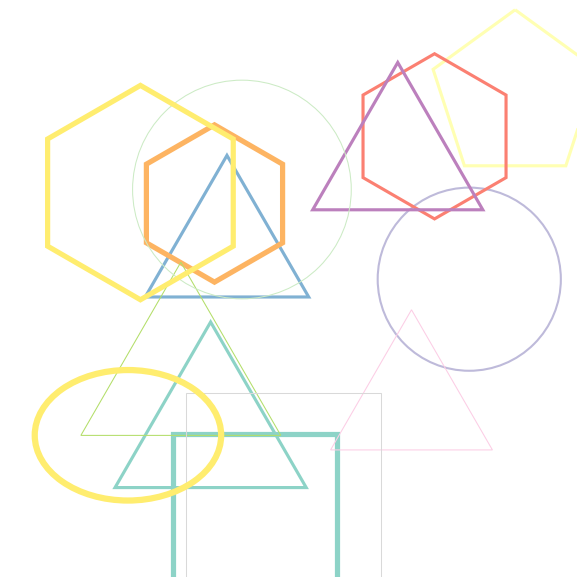[{"shape": "square", "thickness": 2.5, "radius": 0.71, "center": [0.442, 0.105]}, {"shape": "triangle", "thickness": 1.5, "radius": 0.96, "center": [0.365, 0.25]}, {"shape": "pentagon", "thickness": 1.5, "radius": 0.75, "center": [0.892, 0.833]}, {"shape": "circle", "thickness": 1, "radius": 0.79, "center": [0.813, 0.516]}, {"shape": "hexagon", "thickness": 1.5, "radius": 0.71, "center": [0.752, 0.763]}, {"shape": "triangle", "thickness": 1.5, "radius": 0.82, "center": [0.393, 0.567]}, {"shape": "hexagon", "thickness": 2.5, "radius": 0.68, "center": [0.371, 0.647]}, {"shape": "triangle", "thickness": 0.5, "radius": 1.0, "center": [0.313, 0.345]}, {"shape": "triangle", "thickness": 0.5, "radius": 0.81, "center": [0.713, 0.301]}, {"shape": "square", "thickness": 0.5, "radius": 0.85, "center": [0.49, 0.15]}, {"shape": "triangle", "thickness": 1.5, "radius": 0.85, "center": [0.689, 0.721]}, {"shape": "circle", "thickness": 0.5, "radius": 0.95, "center": [0.419, 0.671]}, {"shape": "oval", "thickness": 3, "radius": 0.81, "center": [0.222, 0.245]}, {"shape": "hexagon", "thickness": 2.5, "radius": 0.93, "center": [0.243, 0.666]}]